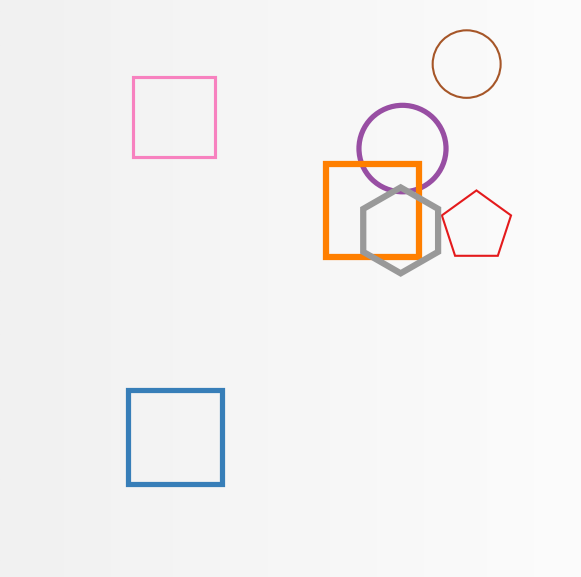[{"shape": "pentagon", "thickness": 1, "radius": 0.31, "center": [0.82, 0.607]}, {"shape": "square", "thickness": 2.5, "radius": 0.41, "center": [0.302, 0.242]}, {"shape": "circle", "thickness": 2.5, "radius": 0.37, "center": [0.692, 0.742]}, {"shape": "square", "thickness": 3, "radius": 0.4, "center": [0.64, 0.634]}, {"shape": "circle", "thickness": 1, "radius": 0.29, "center": [0.803, 0.888]}, {"shape": "square", "thickness": 1.5, "radius": 0.35, "center": [0.299, 0.796]}, {"shape": "hexagon", "thickness": 3, "radius": 0.37, "center": [0.689, 0.6]}]